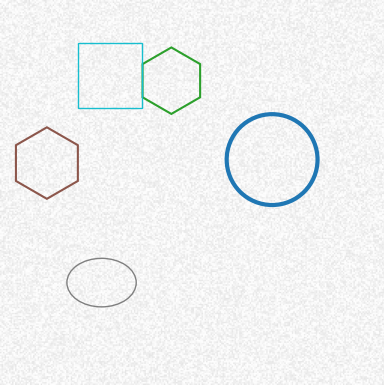[{"shape": "circle", "thickness": 3, "radius": 0.59, "center": [0.707, 0.585]}, {"shape": "hexagon", "thickness": 1.5, "radius": 0.43, "center": [0.445, 0.79]}, {"shape": "hexagon", "thickness": 1.5, "radius": 0.46, "center": [0.122, 0.576]}, {"shape": "oval", "thickness": 1, "radius": 0.45, "center": [0.264, 0.266]}, {"shape": "square", "thickness": 1, "radius": 0.42, "center": [0.287, 0.804]}]